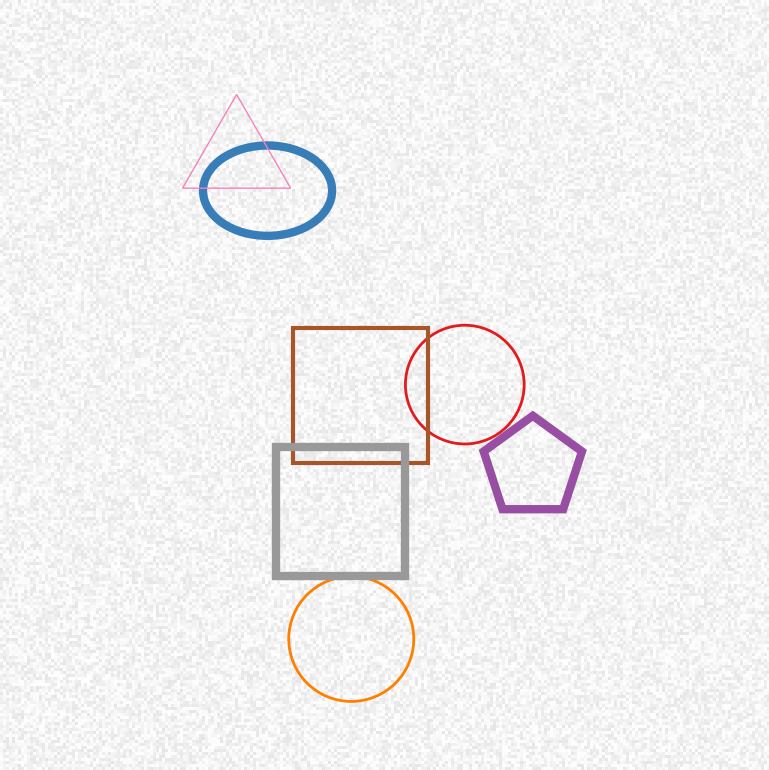[{"shape": "circle", "thickness": 1, "radius": 0.39, "center": [0.604, 0.501]}, {"shape": "oval", "thickness": 3, "radius": 0.42, "center": [0.347, 0.752]}, {"shape": "pentagon", "thickness": 3, "radius": 0.34, "center": [0.692, 0.393]}, {"shape": "circle", "thickness": 1, "radius": 0.41, "center": [0.456, 0.17]}, {"shape": "square", "thickness": 1.5, "radius": 0.44, "center": [0.468, 0.486]}, {"shape": "triangle", "thickness": 0.5, "radius": 0.41, "center": [0.307, 0.796]}, {"shape": "square", "thickness": 3, "radius": 0.42, "center": [0.443, 0.335]}]